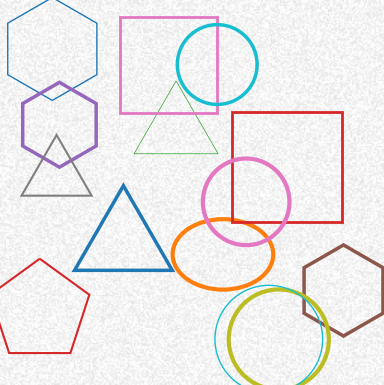[{"shape": "hexagon", "thickness": 1, "radius": 0.67, "center": [0.136, 0.873]}, {"shape": "triangle", "thickness": 2.5, "radius": 0.73, "center": [0.321, 0.371]}, {"shape": "oval", "thickness": 3, "radius": 0.65, "center": [0.579, 0.339]}, {"shape": "triangle", "thickness": 0.5, "radius": 0.63, "center": [0.457, 0.664]}, {"shape": "pentagon", "thickness": 1.5, "radius": 0.68, "center": [0.103, 0.193]}, {"shape": "square", "thickness": 2, "radius": 0.72, "center": [0.745, 0.567]}, {"shape": "hexagon", "thickness": 2.5, "radius": 0.55, "center": [0.154, 0.676]}, {"shape": "hexagon", "thickness": 2.5, "radius": 0.59, "center": [0.892, 0.245]}, {"shape": "circle", "thickness": 3, "radius": 0.56, "center": [0.639, 0.476]}, {"shape": "square", "thickness": 2, "radius": 0.63, "center": [0.438, 0.832]}, {"shape": "triangle", "thickness": 1.5, "radius": 0.53, "center": [0.147, 0.544]}, {"shape": "circle", "thickness": 3, "radius": 0.65, "center": [0.724, 0.118]}, {"shape": "circle", "thickness": 1, "radius": 0.7, "center": [0.698, 0.119]}, {"shape": "circle", "thickness": 2.5, "radius": 0.52, "center": [0.564, 0.832]}]